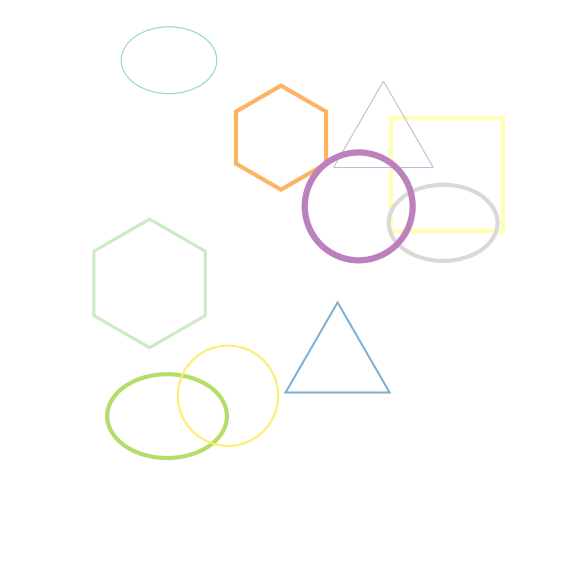[{"shape": "oval", "thickness": 0.5, "radius": 0.41, "center": [0.293, 0.895]}, {"shape": "square", "thickness": 2, "radius": 0.49, "center": [0.774, 0.698]}, {"shape": "triangle", "thickness": 0.5, "radius": 0.5, "center": [0.664, 0.759]}, {"shape": "triangle", "thickness": 1, "radius": 0.52, "center": [0.585, 0.371]}, {"shape": "hexagon", "thickness": 2, "radius": 0.45, "center": [0.487, 0.761]}, {"shape": "oval", "thickness": 2, "radius": 0.52, "center": [0.289, 0.279]}, {"shape": "oval", "thickness": 2, "radius": 0.47, "center": [0.767, 0.613]}, {"shape": "circle", "thickness": 3, "radius": 0.47, "center": [0.621, 0.642]}, {"shape": "hexagon", "thickness": 1.5, "radius": 0.56, "center": [0.259, 0.508]}, {"shape": "circle", "thickness": 1, "radius": 0.43, "center": [0.395, 0.314]}]